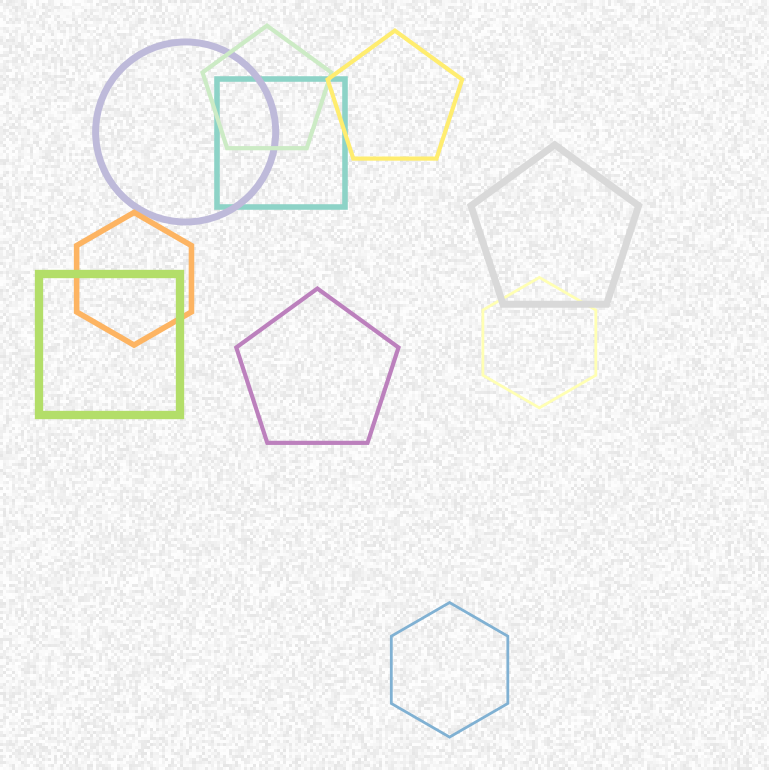[{"shape": "square", "thickness": 2, "radius": 0.41, "center": [0.365, 0.814]}, {"shape": "hexagon", "thickness": 1, "radius": 0.42, "center": [0.7, 0.555]}, {"shape": "circle", "thickness": 2.5, "radius": 0.58, "center": [0.241, 0.829]}, {"shape": "hexagon", "thickness": 1, "radius": 0.44, "center": [0.584, 0.13]}, {"shape": "hexagon", "thickness": 2, "radius": 0.43, "center": [0.174, 0.638]}, {"shape": "square", "thickness": 3, "radius": 0.46, "center": [0.142, 0.552]}, {"shape": "pentagon", "thickness": 2.5, "radius": 0.57, "center": [0.721, 0.697]}, {"shape": "pentagon", "thickness": 1.5, "radius": 0.55, "center": [0.412, 0.514]}, {"shape": "pentagon", "thickness": 1.5, "radius": 0.44, "center": [0.347, 0.879]}, {"shape": "pentagon", "thickness": 1.5, "radius": 0.46, "center": [0.513, 0.868]}]